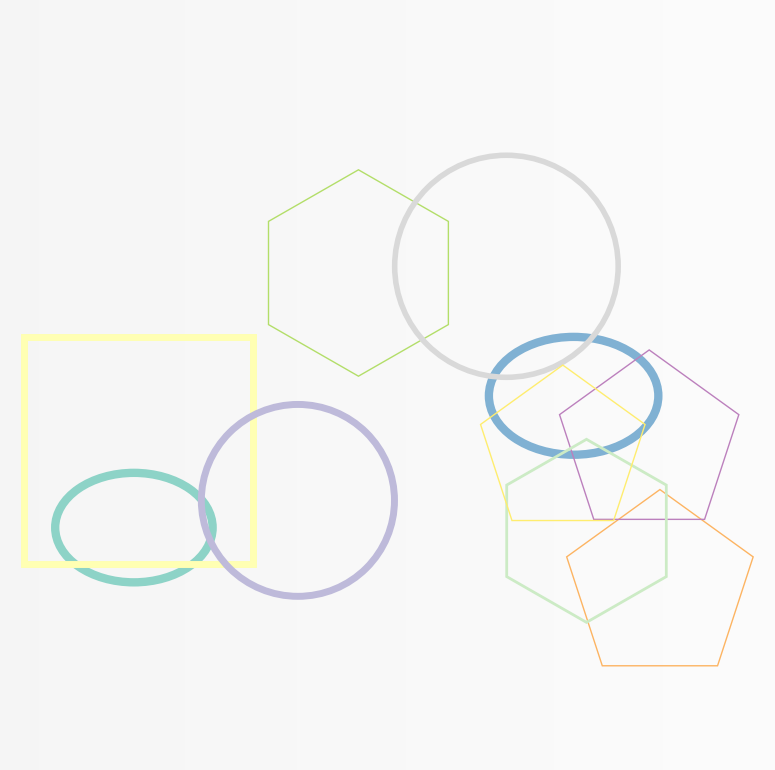[{"shape": "oval", "thickness": 3, "radius": 0.51, "center": [0.173, 0.315]}, {"shape": "square", "thickness": 2.5, "radius": 0.74, "center": [0.179, 0.415]}, {"shape": "circle", "thickness": 2.5, "radius": 0.62, "center": [0.384, 0.35]}, {"shape": "oval", "thickness": 3, "radius": 0.55, "center": [0.74, 0.486]}, {"shape": "pentagon", "thickness": 0.5, "radius": 0.63, "center": [0.852, 0.238]}, {"shape": "hexagon", "thickness": 0.5, "radius": 0.67, "center": [0.463, 0.645]}, {"shape": "circle", "thickness": 2, "radius": 0.72, "center": [0.653, 0.654]}, {"shape": "pentagon", "thickness": 0.5, "radius": 0.61, "center": [0.838, 0.424]}, {"shape": "hexagon", "thickness": 1, "radius": 0.59, "center": [0.757, 0.311]}, {"shape": "pentagon", "thickness": 0.5, "radius": 0.56, "center": [0.726, 0.414]}]